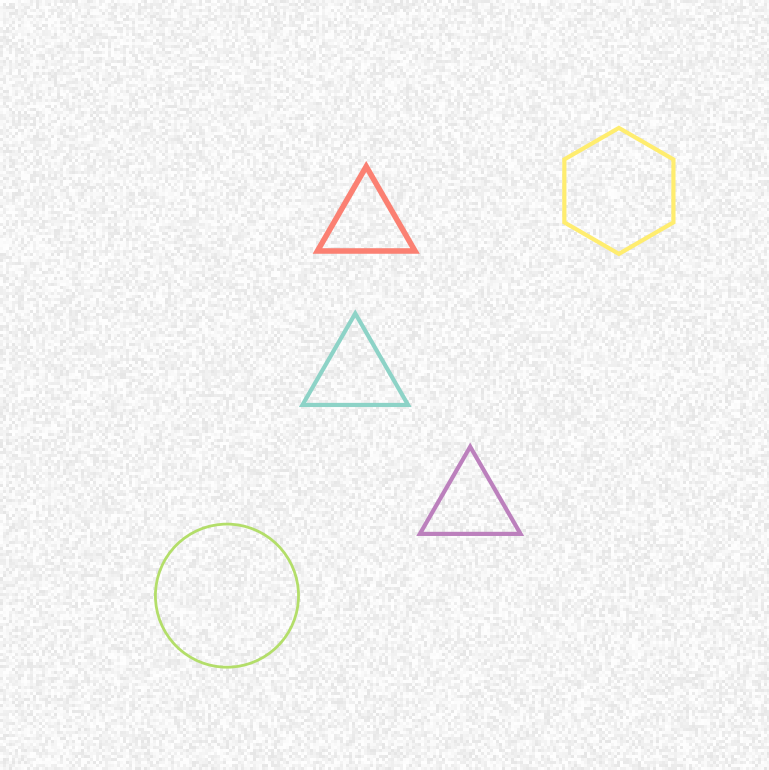[{"shape": "triangle", "thickness": 1.5, "radius": 0.4, "center": [0.461, 0.514]}, {"shape": "triangle", "thickness": 2, "radius": 0.37, "center": [0.476, 0.711]}, {"shape": "circle", "thickness": 1, "radius": 0.46, "center": [0.295, 0.226]}, {"shape": "triangle", "thickness": 1.5, "radius": 0.38, "center": [0.611, 0.344]}, {"shape": "hexagon", "thickness": 1.5, "radius": 0.41, "center": [0.804, 0.752]}]